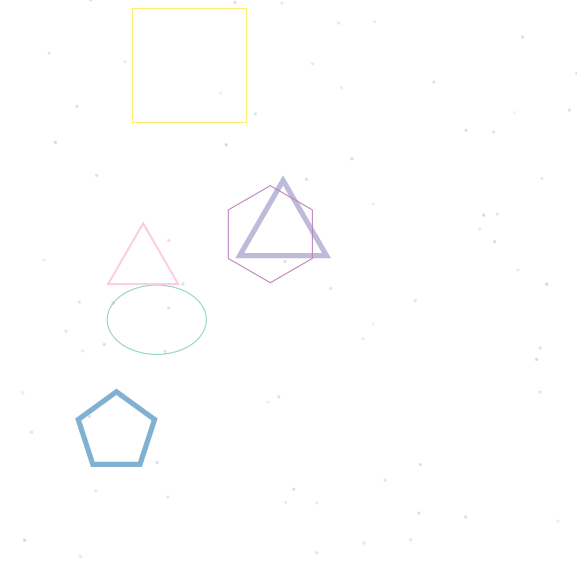[{"shape": "oval", "thickness": 0.5, "radius": 0.43, "center": [0.271, 0.445]}, {"shape": "triangle", "thickness": 2.5, "radius": 0.43, "center": [0.49, 0.6]}, {"shape": "pentagon", "thickness": 2.5, "radius": 0.35, "center": [0.202, 0.251]}, {"shape": "triangle", "thickness": 1, "radius": 0.35, "center": [0.248, 0.542]}, {"shape": "hexagon", "thickness": 0.5, "radius": 0.42, "center": [0.468, 0.594]}, {"shape": "square", "thickness": 0.5, "radius": 0.5, "center": [0.327, 0.886]}]